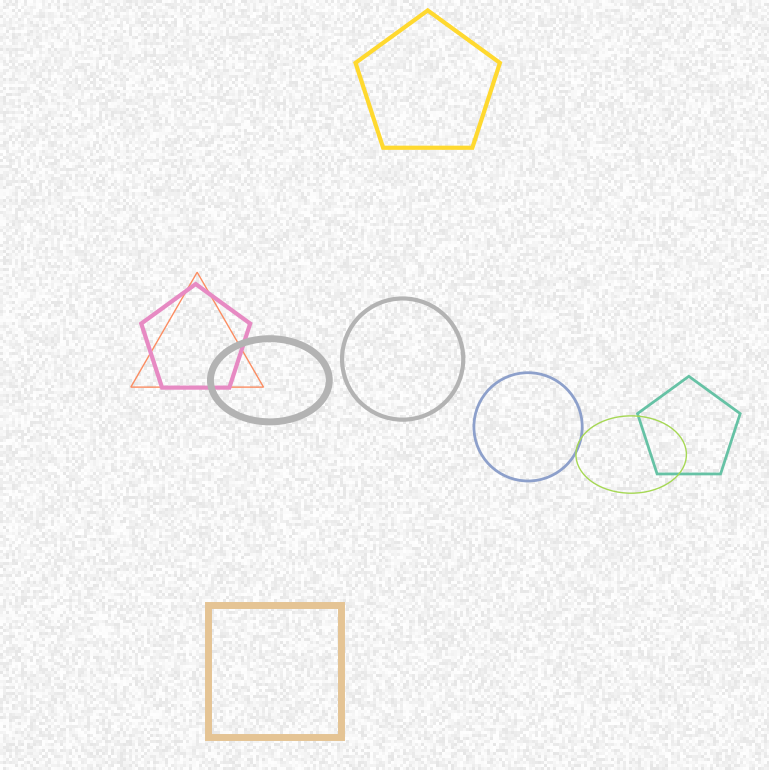[{"shape": "pentagon", "thickness": 1, "radius": 0.35, "center": [0.895, 0.441]}, {"shape": "triangle", "thickness": 0.5, "radius": 0.5, "center": [0.256, 0.547]}, {"shape": "circle", "thickness": 1, "radius": 0.35, "center": [0.686, 0.446]}, {"shape": "pentagon", "thickness": 1.5, "radius": 0.37, "center": [0.254, 0.557]}, {"shape": "oval", "thickness": 0.5, "radius": 0.36, "center": [0.82, 0.41]}, {"shape": "pentagon", "thickness": 1.5, "radius": 0.49, "center": [0.555, 0.888]}, {"shape": "square", "thickness": 2.5, "radius": 0.43, "center": [0.356, 0.129]}, {"shape": "circle", "thickness": 1.5, "radius": 0.39, "center": [0.523, 0.534]}, {"shape": "oval", "thickness": 2.5, "radius": 0.39, "center": [0.35, 0.506]}]